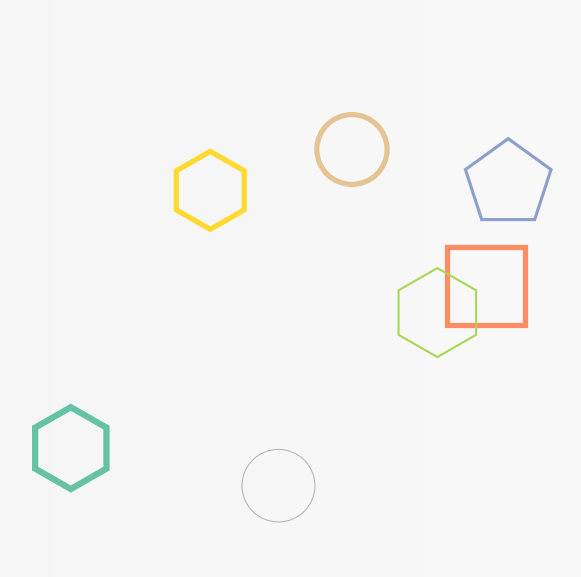[{"shape": "hexagon", "thickness": 3, "radius": 0.35, "center": [0.122, 0.223]}, {"shape": "square", "thickness": 2.5, "radius": 0.34, "center": [0.836, 0.504]}, {"shape": "pentagon", "thickness": 1.5, "radius": 0.39, "center": [0.874, 0.682]}, {"shape": "hexagon", "thickness": 1, "radius": 0.39, "center": [0.752, 0.458]}, {"shape": "hexagon", "thickness": 2.5, "radius": 0.34, "center": [0.362, 0.67]}, {"shape": "circle", "thickness": 2.5, "radius": 0.3, "center": [0.606, 0.74]}, {"shape": "circle", "thickness": 0.5, "radius": 0.31, "center": [0.479, 0.158]}]